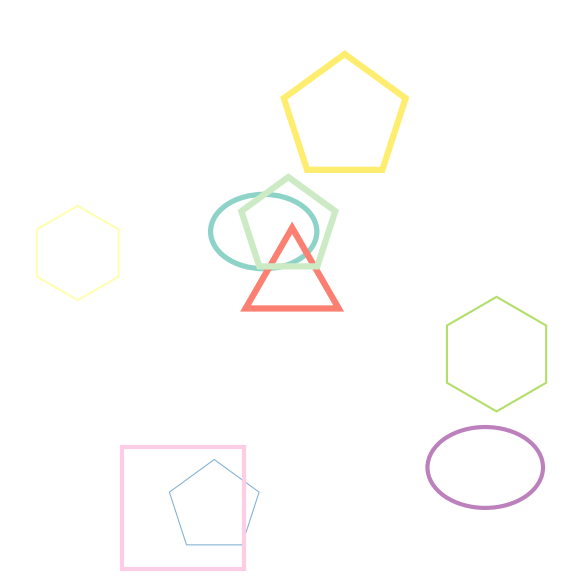[{"shape": "oval", "thickness": 2.5, "radius": 0.46, "center": [0.457, 0.598]}, {"shape": "hexagon", "thickness": 1, "radius": 0.41, "center": [0.135, 0.561]}, {"shape": "triangle", "thickness": 3, "radius": 0.47, "center": [0.506, 0.512]}, {"shape": "pentagon", "thickness": 0.5, "radius": 0.41, "center": [0.371, 0.122]}, {"shape": "hexagon", "thickness": 1, "radius": 0.5, "center": [0.86, 0.386]}, {"shape": "square", "thickness": 2, "radius": 0.53, "center": [0.316, 0.12]}, {"shape": "oval", "thickness": 2, "radius": 0.5, "center": [0.84, 0.19]}, {"shape": "pentagon", "thickness": 3, "radius": 0.43, "center": [0.499, 0.607]}, {"shape": "pentagon", "thickness": 3, "radius": 0.55, "center": [0.597, 0.795]}]